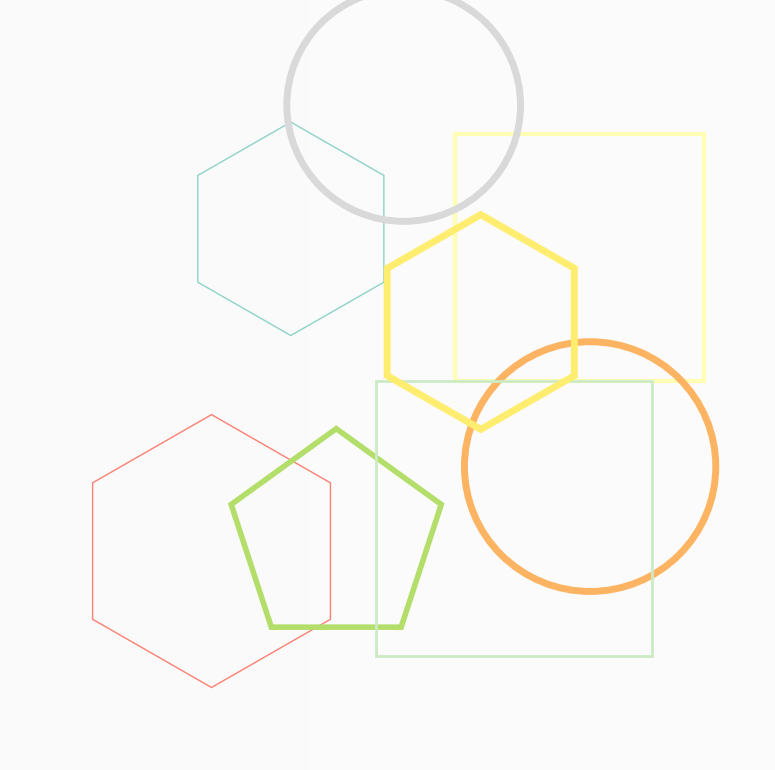[{"shape": "hexagon", "thickness": 0.5, "radius": 0.69, "center": [0.375, 0.703]}, {"shape": "square", "thickness": 1.5, "radius": 0.8, "center": [0.748, 0.665]}, {"shape": "hexagon", "thickness": 0.5, "radius": 0.89, "center": [0.273, 0.284]}, {"shape": "circle", "thickness": 2.5, "radius": 0.81, "center": [0.761, 0.394]}, {"shape": "pentagon", "thickness": 2, "radius": 0.71, "center": [0.434, 0.301]}, {"shape": "circle", "thickness": 2.5, "radius": 0.75, "center": [0.521, 0.863]}, {"shape": "square", "thickness": 1, "radius": 0.89, "center": [0.663, 0.327]}, {"shape": "hexagon", "thickness": 2.5, "radius": 0.7, "center": [0.62, 0.582]}]